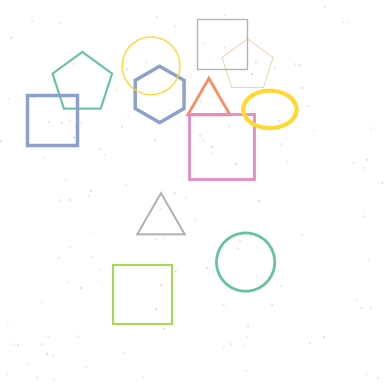[{"shape": "pentagon", "thickness": 1.5, "radius": 0.41, "center": [0.214, 0.784]}, {"shape": "circle", "thickness": 2, "radius": 0.38, "center": [0.638, 0.319]}, {"shape": "triangle", "thickness": 2, "radius": 0.32, "center": [0.543, 0.733]}, {"shape": "square", "thickness": 2.5, "radius": 0.32, "center": [0.136, 0.688]}, {"shape": "hexagon", "thickness": 2.5, "radius": 0.37, "center": [0.415, 0.755]}, {"shape": "square", "thickness": 2, "radius": 0.42, "center": [0.576, 0.62]}, {"shape": "square", "thickness": 1.5, "radius": 0.38, "center": [0.371, 0.235]}, {"shape": "oval", "thickness": 3, "radius": 0.35, "center": [0.701, 0.716]}, {"shape": "circle", "thickness": 1, "radius": 0.37, "center": [0.392, 0.829]}, {"shape": "pentagon", "thickness": 0.5, "radius": 0.35, "center": [0.643, 0.829]}, {"shape": "triangle", "thickness": 1.5, "radius": 0.36, "center": [0.418, 0.427]}, {"shape": "square", "thickness": 1, "radius": 0.33, "center": [0.577, 0.885]}]